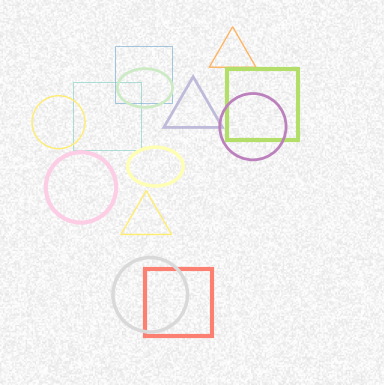[{"shape": "square", "thickness": 0.5, "radius": 0.44, "center": [0.278, 0.698]}, {"shape": "oval", "thickness": 2.5, "radius": 0.36, "center": [0.404, 0.567]}, {"shape": "triangle", "thickness": 2, "radius": 0.44, "center": [0.502, 0.713]}, {"shape": "square", "thickness": 3, "radius": 0.44, "center": [0.463, 0.215]}, {"shape": "square", "thickness": 0.5, "radius": 0.37, "center": [0.372, 0.806]}, {"shape": "triangle", "thickness": 1, "radius": 0.35, "center": [0.604, 0.86]}, {"shape": "square", "thickness": 3, "radius": 0.46, "center": [0.681, 0.727]}, {"shape": "circle", "thickness": 3, "radius": 0.46, "center": [0.21, 0.513]}, {"shape": "circle", "thickness": 2.5, "radius": 0.48, "center": [0.39, 0.234]}, {"shape": "circle", "thickness": 2, "radius": 0.43, "center": [0.657, 0.671]}, {"shape": "oval", "thickness": 2, "radius": 0.36, "center": [0.376, 0.772]}, {"shape": "circle", "thickness": 1, "radius": 0.34, "center": [0.152, 0.683]}, {"shape": "triangle", "thickness": 1, "radius": 0.38, "center": [0.38, 0.429]}]